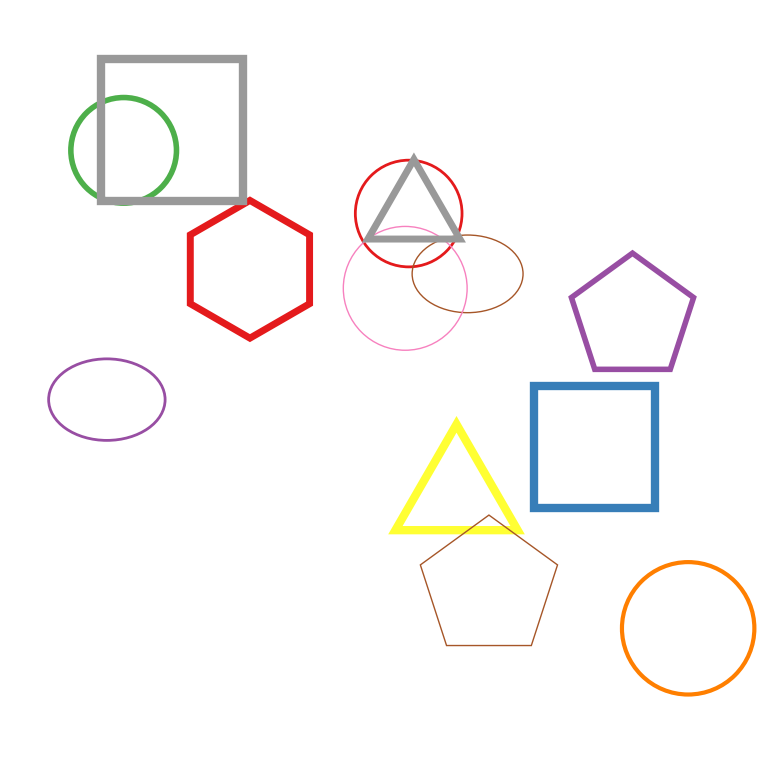[{"shape": "hexagon", "thickness": 2.5, "radius": 0.45, "center": [0.325, 0.65]}, {"shape": "circle", "thickness": 1, "radius": 0.35, "center": [0.531, 0.723]}, {"shape": "square", "thickness": 3, "radius": 0.4, "center": [0.772, 0.419]}, {"shape": "circle", "thickness": 2, "radius": 0.34, "center": [0.161, 0.805]}, {"shape": "oval", "thickness": 1, "radius": 0.38, "center": [0.139, 0.481]}, {"shape": "pentagon", "thickness": 2, "radius": 0.42, "center": [0.821, 0.588]}, {"shape": "circle", "thickness": 1.5, "radius": 0.43, "center": [0.894, 0.184]}, {"shape": "triangle", "thickness": 3, "radius": 0.46, "center": [0.593, 0.357]}, {"shape": "oval", "thickness": 0.5, "radius": 0.36, "center": [0.607, 0.644]}, {"shape": "pentagon", "thickness": 0.5, "radius": 0.47, "center": [0.635, 0.237]}, {"shape": "circle", "thickness": 0.5, "radius": 0.4, "center": [0.526, 0.626]}, {"shape": "square", "thickness": 3, "radius": 0.46, "center": [0.223, 0.832]}, {"shape": "triangle", "thickness": 2.5, "radius": 0.34, "center": [0.538, 0.724]}]